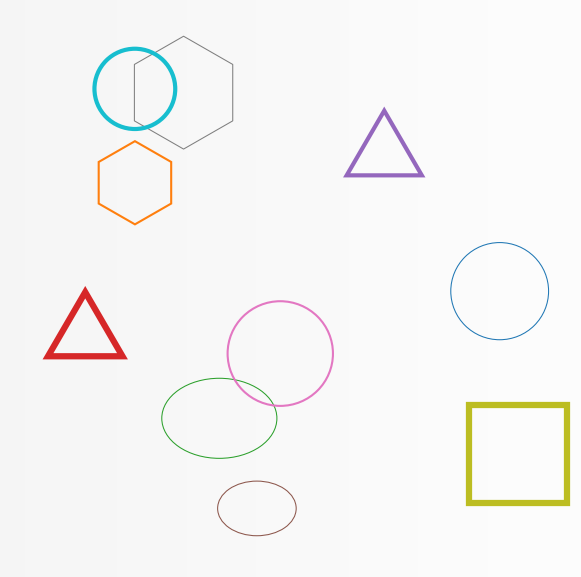[{"shape": "circle", "thickness": 0.5, "radius": 0.42, "center": [0.86, 0.495]}, {"shape": "hexagon", "thickness": 1, "radius": 0.36, "center": [0.232, 0.683]}, {"shape": "oval", "thickness": 0.5, "radius": 0.5, "center": [0.377, 0.275]}, {"shape": "triangle", "thickness": 3, "radius": 0.37, "center": [0.147, 0.419]}, {"shape": "triangle", "thickness": 2, "radius": 0.37, "center": [0.661, 0.733]}, {"shape": "oval", "thickness": 0.5, "radius": 0.34, "center": [0.442, 0.119]}, {"shape": "circle", "thickness": 1, "radius": 0.45, "center": [0.482, 0.387]}, {"shape": "hexagon", "thickness": 0.5, "radius": 0.49, "center": [0.316, 0.839]}, {"shape": "square", "thickness": 3, "radius": 0.42, "center": [0.891, 0.212]}, {"shape": "circle", "thickness": 2, "radius": 0.35, "center": [0.232, 0.845]}]